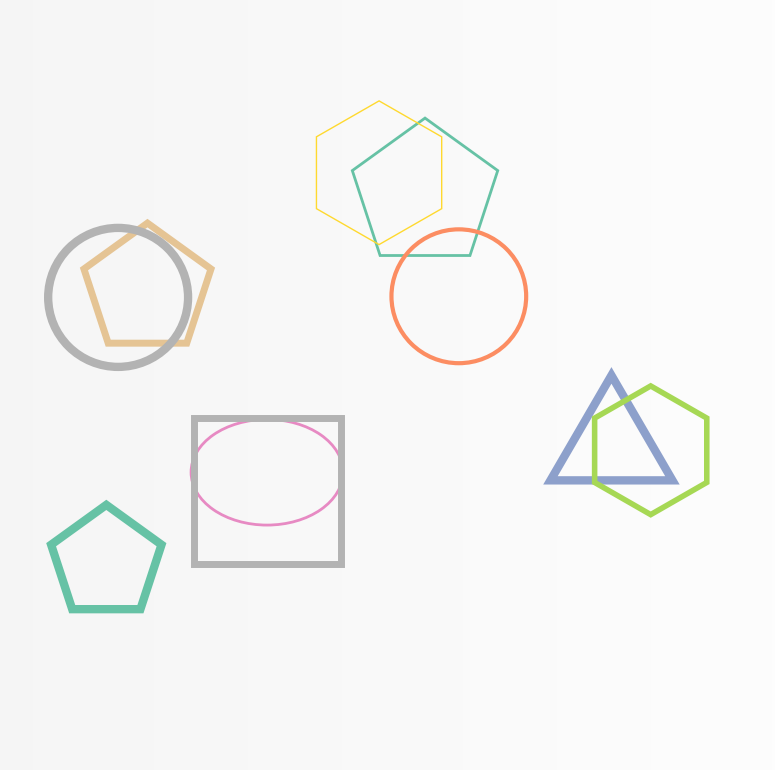[{"shape": "pentagon", "thickness": 1, "radius": 0.49, "center": [0.548, 0.748]}, {"shape": "pentagon", "thickness": 3, "radius": 0.37, "center": [0.137, 0.269]}, {"shape": "circle", "thickness": 1.5, "radius": 0.43, "center": [0.592, 0.615]}, {"shape": "triangle", "thickness": 3, "radius": 0.45, "center": [0.789, 0.422]}, {"shape": "oval", "thickness": 1, "radius": 0.49, "center": [0.345, 0.387]}, {"shape": "hexagon", "thickness": 2, "radius": 0.42, "center": [0.84, 0.415]}, {"shape": "hexagon", "thickness": 0.5, "radius": 0.47, "center": [0.489, 0.776]}, {"shape": "pentagon", "thickness": 2.5, "radius": 0.43, "center": [0.19, 0.624]}, {"shape": "circle", "thickness": 3, "radius": 0.45, "center": [0.152, 0.614]}, {"shape": "square", "thickness": 2.5, "radius": 0.47, "center": [0.345, 0.362]}]